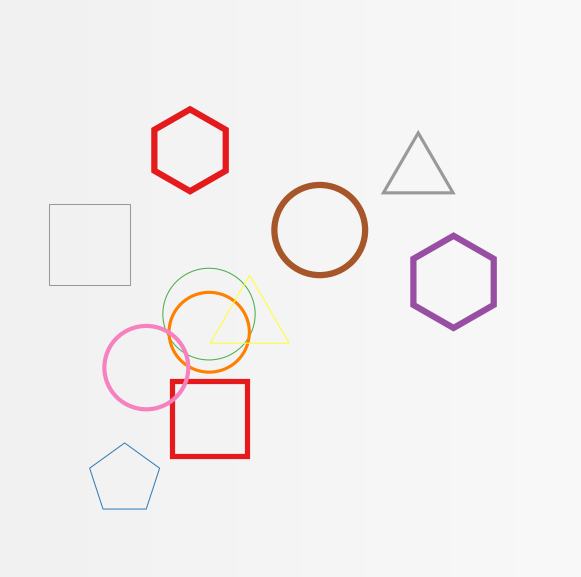[{"shape": "square", "thickness": 2.5, "radius": 0.33, "center": [0.36, 0.274]}, {"shape": "hexagon", "thickness": 3, "radius": 0.35, "center": [0.327, 0.739]}, {"shape": "pentagon", "thickness": 0.5, "radius": 0.32, "center": [0.214, 0.169]}, {"shape": "circle", "thickness": 0.5, "radius": 0.4, "center": [0.36, 0.455]}, {"shape": "hexagon", "thickness": 3, "radius": 0.4, "center": [0.78, 0.511]}, {"shape": "circle", "thickness": 1.5, "radius": 0.35, "center": [0.36, 0.424]}, {"shape": "triangle", "thickness": 0.5, "radius": 0.39, "center": [0.43, 0.444]}, {"shape": "circle", "thickness": 3, "radius": 0.39, "center": [0.55, 0.601]}, {"shape": "circle", "thickness": 2, "radius": 0.36, "center": [0.252, 0.363]}, {"shape": "square", "thickness": 0.5, "radius": 0.35, "center": [0.154, 0.576]}, {"shape": "triangle", "thickness": 1.5, "radius": 0.35, "center": [0.72, 0.7]}]